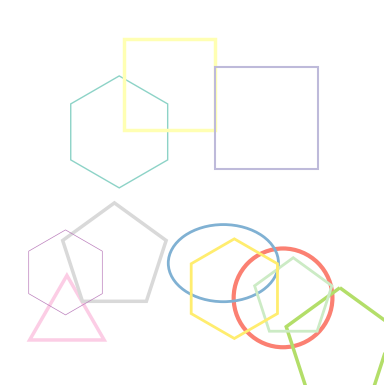[{"shape": "hexagon", "thickness": 1, "radius": 0.73, "center": [0.31, 0.657]}, {"shape": "square", "thickness": 2.5, "radius": 0.59, "center": [0.44, 0.781]}, {"shape": "square", "thickness": 1.5, "radius": 0.67, "center": [0.692, 0.693]}, {"shape": "circle", "thickness": 3, "radius": 0.64, "center": [0.735, 0.226]}, {"shape": "oval", "thickness": 2, "radius": 0.72, "center": [0.58, 0.317]}, {"shape": "pentagon", "thickness": 2.5, "radius": 0.73, "center": [0.883, 0.106]}, {"shape": "triangle", "thickness": 2.5, "radius": 0.56, "center": [0.174, 0.173]}, {"shape": "pentagon", "thickness": 2.5, "radius": 0.71, "center": [0.297, 0.332]}, {"shape": "hexagon", "thickness": 0.5, "radius": 0.55, "center": [0.17, 0.292]}, {"shape": "pentagon", "thickness": 2, "radius": 0.53, "center": [0.762, 0.225]}, {"shape": "hexagon", "thickness": 2, "radius": 0.65, "center": [0.609, 0.25]}]